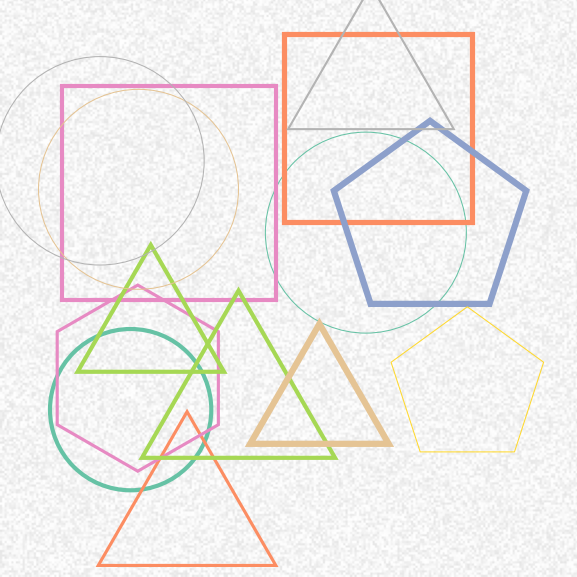[{"shape": "circle", "thickness": 2, "radius": 0.7, "center": [0.226, 0.29]}, {"shape": "circle", "thickness": 0.5, "radius": 0.87, "center": [0.634, 0.596]}, {"shape": "square", "thickness": 2.5, "radius": 0.81, "center": [0.655, 0.778]}, {"shape": "triangle", "thickness": 1.5, "radius": 0.89, "center": [0.324, 0.109]}, {"shape": "pentagon", "thickness": 3, "radius": 0.88, "center": [0.745, 0.615]}, {"shape": "hexagon", "thickness": 1.5, "radius": 0.81, "center": [0.239, 0.344]}, {"shape": "square", "thickness": 2, "radius": 0.93, "center": [0.293, 0.664]}, {"shape": "triangle", "thickness": 2, "radius": 0.73, "center": [0.261, 0.429]}, {"shape": "triangle", "thickness": 2, "radius": 0.97, "center": [0.413, 0.303]}, {"shape": "pentagon", "thickness": 0.5, "radius": 0.69, "center": [0.809, 0.329]}, {"shape": "circle", "thickness": 0.5, "radius": 0.87, "center": [0.24, 0.671]}, {"shape": "triangle", "thickness": 3, "radius": 0.69, "center": [0.553, 0.3]}, {"shape": "circle", "thickness": 0.5, "radius": 0.9, "center": [0.173, 0.721]}, {"shape": "triangle", "thickness": 1, "radius": 0.83, "center": [0.642, 0.858]}]